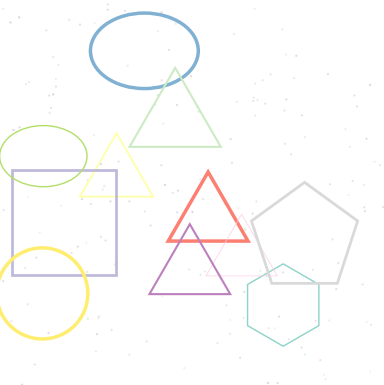[{"shape": "hexagon", "thickness": 1, "radius": 0.53, "center": [0.736, 0.208]}, {"shape": "triangle", "thickness": 1.5, "radius": 0.55, "center": [0.303, 0.544]}, {"shape": "square", "thickness": 2, "radius": 0.68, "center": [0.166, 0.422]}, {"shape": "triangle", "thickness": 2.5, "radius": 0.6, "center": [0.541, 0.434]}, {"shape": "oval", "thickness": 2.5, "radius": 0.7, "center": [0.375, 0.868]}, {"shape": "oval", "thickness": 1, "radius": 0.57, "center": [0.113, 0.594]}, {"shape": "triangle", "thickness": 0.5, "radius": 0.53, "center": [0.628, 0.337]}, {"shape": "pentagon", "thickness": 2, "radius": 0.72, "center": [0.791, 0.381]}, {"shape": "triangle", "thickness": 1.5, "radius": 0.61, "center": [0.493, 0.297]}, {"shape": "triangle", "thickness": 1.5, "radius": 0.68, "center": [0.455, 0.687]}, {"shape": "circle", "thickness": 2.5, "radius": 0.59, "center": [0.11, 0.238]}]